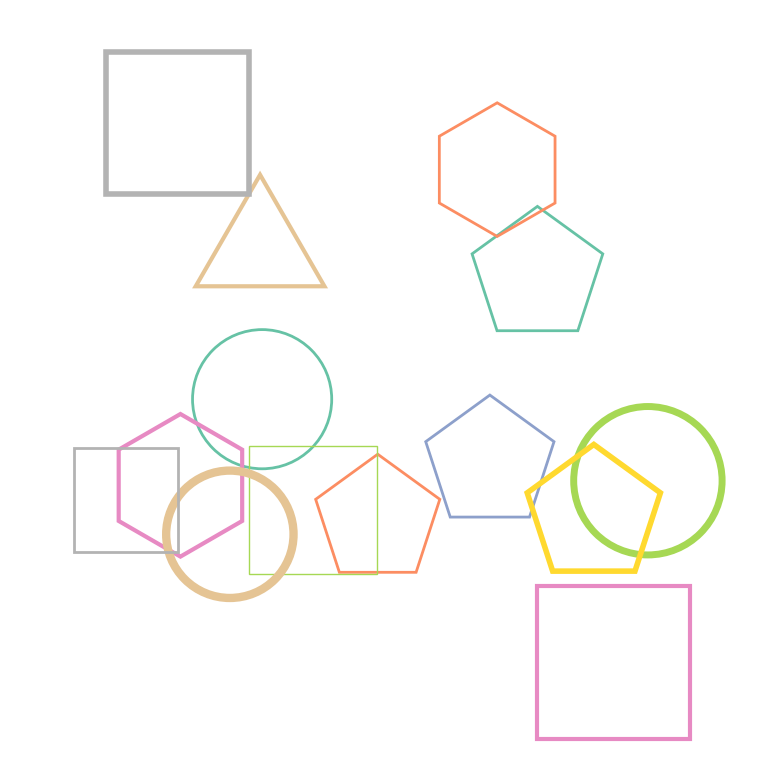[{"shape": "pentagon", "thickness": 1, "radius": 0.45, "center": [0.698, 0.643]}, {"shape": "circle", "thickness": 1, "radius": 0.45, "center": [0.34, 0.482]}, {"shape": "pentagon", "thickness": 1, "radius": 0.42, "center": [0.491, 0.325]}, {"shape": "hexagon", "thickness": 1, "radius": 0.43, "center": [0.646, 0.78]}, {"shape": "pentagon", "thickness": 1, "radius": 0.44, "center": [0.636, 0.399]}, {"shape": "square", "thickness": 1.5, "radius": 0.5, "center": [0.797, 0.14]}, {"shape": "hexagon", "thickness": 1.5, "radius": 0.46, "center": [0.234, 0.37]}, {"shape": "square", "thickness": 0.5, "radius": 0.42, "center": [0.407, 0.337]}, {"shape": "circle", "thickness": 2.5, "radius": 0.48, "center": [0.841, 0.376]}, {"shape": "pentagon", "thickness": 2, "radius": 0.45, "center": [0.771, 0.332]}, {"shape": "triangle", "thickness": 1.5, "radius": 0.48, "center": [0.338, 0.676]}, {"shape": "circle", "thickness": 3, "radius": 0.41, "center": [0.299, 0.306]}, {"shape": "square", "thickness": 1, "radius": 0.34, "center": [0.164, 0.35]}, {"shape": "square", "thickness": 2, "radius": 0.46, "center": [0.231, 0.841]}]